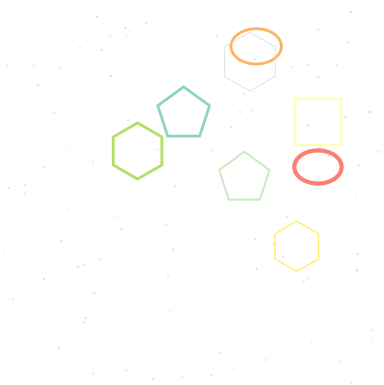[{"shape": "pentagon", "thickness": 2, "radius": 0.35, "center": [0.477, 0.704]}, {"shape": "square", "thickness": 1.5, "radius": 0.3, "center": [0.827, 0.683]}, {"shape": "oval", "thickness": 3, "radius": 0.31, "center": [0.826, 0.566]}, {"shape": "oval", "thickness": 2, "radius": 0.33, "center": [0.665, 0.88]}, {"shape": "hexagon", "thickness": 2, "radius": 0.36, "center": [0.357, 0.608]}, {"shape": "hexagon", "thickness": 0.5, "radius": 0.38, "center": [0.649, 0.84]}, {"shape": "pentagon", "thickness": 1.5, "radius": 0.34, "center": [0.635, 0.537]}, {"shape": "hexagon", "thickness": 1, "radius": 0.33, "center": [0.771, 0.36]}]